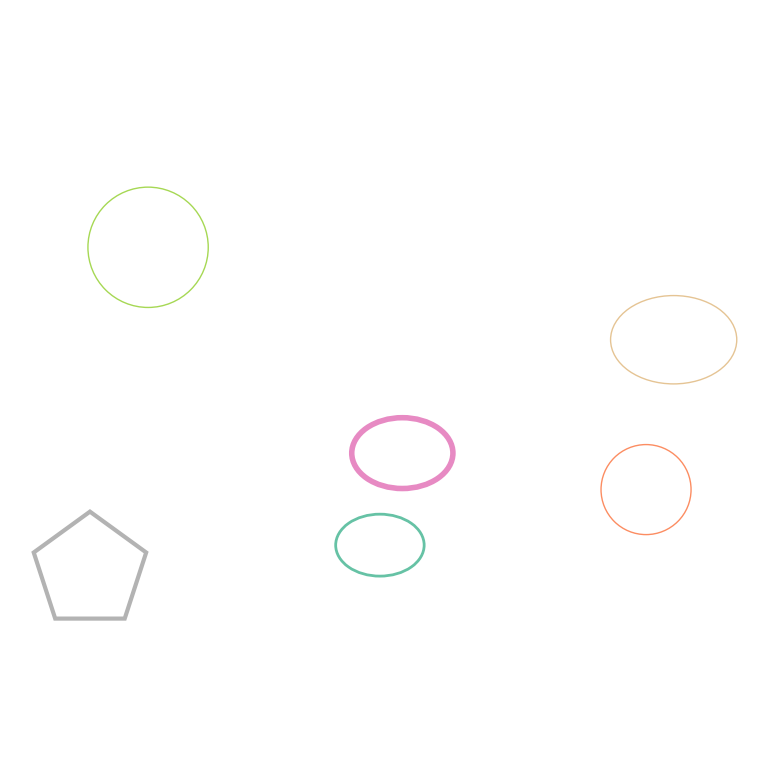[{"shape": "oval", "thickness": 1, "radius": 0.29, "center": [0.493, 0.292]}, {"shape": "circle", "thickness": 0.5, "radius": 0.29, "center": [0.839, 0.364]}, {"shape": "oval", "thickness": 2, "radius": 0.33, "center": [0.523, 0.412]}, {"shape": "circle", "thickness": 0.5, "radius": 0.39, "center": [0.192, 0.679]}, {"shape": "oval", "thickness": 0.5, "radius": 0.41, "center": [0.875, 0.559]}, {"shape": "pentagon", "thickness": 1.5, "radius": 0.38, "center": [0.117, 0.259]}]